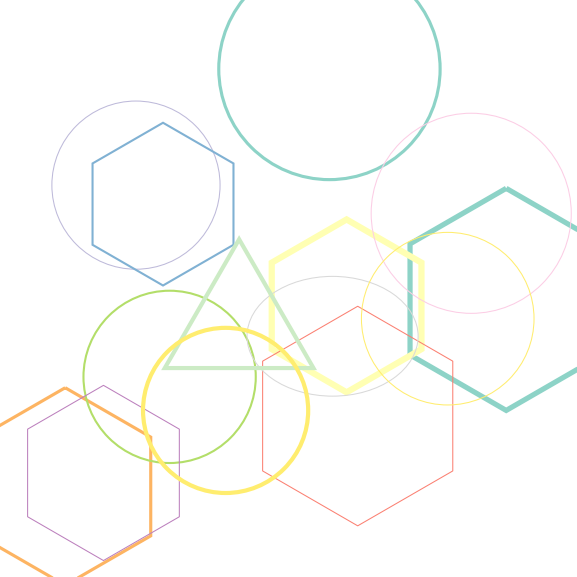[{"shape": "circle", "thickness": 1.5, "radius": 0.96, "center": [0.57, 0.88]}, {"shape": "hexagon", "thickness": 2.5, "radius": 0.96, "center": [0.877, 0.481]}, {"shape": "hexagon", "thickness": 3, "radius": 0.75, "center": [0.6, 0.469]}, {"shape": "circle", "thickness": 0.5, "radius": 0.73, "center": [0.235, 0.679]}, {"shape": "hexagon", "thickness": 0.5, "radius": 0.95, "center": [0.619, 0.279]}, {"shape": "hexagon", "thickness": 1, "radius": 0.7, "center": [0.282, 0.646]}, {"shape": "hexagon", "thickness": 1.5, "radius": 0.86, "center": [0.113, 0.157]}, {"shape": "circle", "thickness": 1, "radius": 0.75, "center": [0.294, 0.347]}, {"shape": "circle", "thickness": 0.5, "radius": 0.87, "center": [0.816, 0.63]}, {"shape": "oval", "thickness": 0.5, "radius": 0.74, "center": [0.576, 0.417]}, {"shape": "hexagon", "thickness": 0.5, "radius": 0.76, "center": [0.179, 0.18]}, {"shape": "triangle", "thickness": 2, "radius": 0.74, "center": [0.414, 0.436]}, {"shape": "circle", "thickness": 0.5, "radius": 0.75, "center": [0.775, 0.447]}, {"shape": "circle", "thickness": 2, "radius": 0.71, "center": [0.391, 0.288]}]